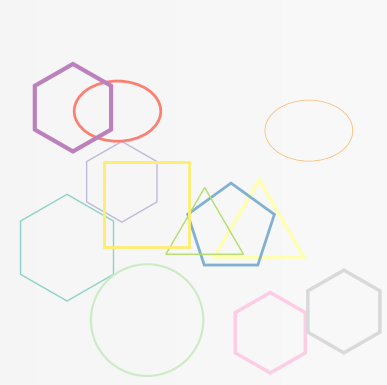[{"shape": "hexagon", "thickness": 1, "radius": 0.69, "center": [0.173, 0.357]}, {"shape": "triangle", "thickness": 2.5, "radius": 0.67, "center": [0.669, 0.399]}, {"shape": "hexagon", "thickness": 1, "radius": 0.52, "center": [0.314, 0.528]}, {"shape": "oval", "thickness": 2, "radius": 0.56, "center": [0.303, 0.711]}, {"shape": "pentagon", "thickness": 2, "radius": 0.59, "center": [0.596, 0.407]}, {"shape": "oval", "thickness": 0.5, "radius": 0.57, "center": [0.797, 0.661]}, {"shape": "triangle", "thickness": 1, "radius": 0.58, "center": [0.528, 0.397]}, {"shape": "hexagon", "thickness": 2.5, "radius": 0.52, "center": [0.697, 0.136]}, {"shape": "hexagon", "thickness": 2.5, "radius": 0.54, "center": [0.887, 0.191]}, {"shape": "hexagon", "thickness": 3, "radius": 0.57, "center": [0.188, 0.72]}, {"shape": "circle", "thickness": 1.5, "radius": 0.73, "center": [0.38, 0.169]}, {"shape": "square", "thickness": 2, "radius": 0.55, "center": [0.378, 0.47]}]